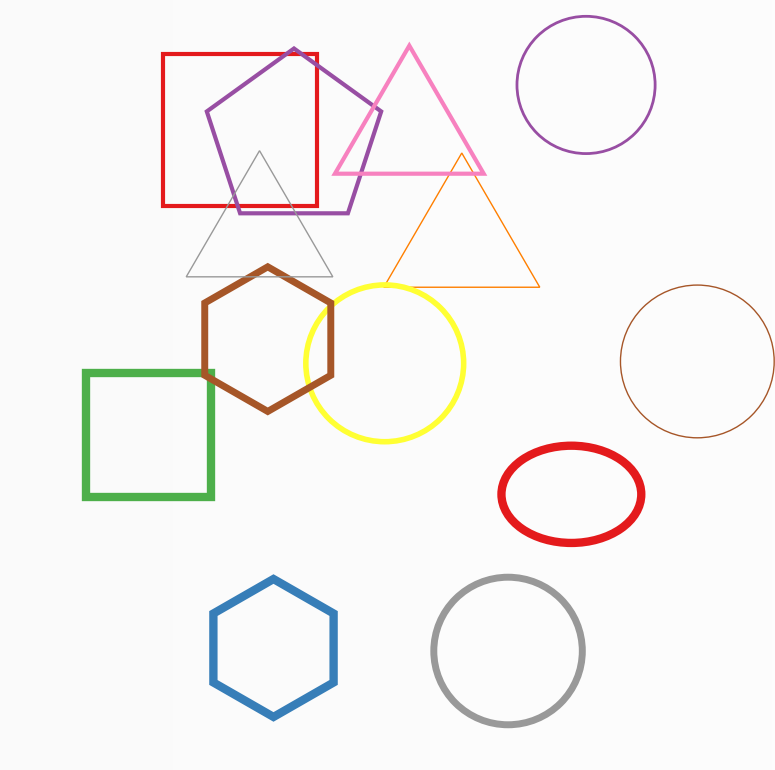[{"shape": "square", "thickness": 1.5, "radius": 0.49, "center": [0.31, 0.831]}, {"shape": "oval", "thickness": 3, "radius": 0.45, "center": [0.737, 0.358]}, {"shape": "hexagon", "thickness": 3, "radius": 0.45, "center": [0.353, 0.158]}, {"shape": "square", "thickness": 3, "radius": 0.4, "center": [0.191, 0.435]}, {"shape": "circle", "thickness": 1, "radius": 0.45, "center": [0.756, 0.89]}, {"shape": "pentagon", "thickness": 1.5, "radius": 0.59, "center": [0.379, 0.819]}, {"shape": "triangle", "thickness": 0.5, "radius": 0.58, "center": [0.596, 0.685]}, {"shape": "circle", "thickness": 2, "radius": 0.51, "center": [0.496, 0.528]}, {"shape": "hexagon", "thickness": 2.5, "radius": 0.47, "center": [0.346, 0.56]}, {"shape": "circle", "thickness": 0.5, "radius": 0.5, "center": [0.9, 0.531]}, {"shape": "triangle", "thickness": 1.5, "radius": 0.55, "center": [0.528, 0.83]}, {"shape": "triangle", "thickness": 0.5, "radius": 0.55, "center": [0.335, 0.695]}, {"shape": "circle", "thickness": 2.5, "radius": 0.48, "center": [0.656, 0.155]}]